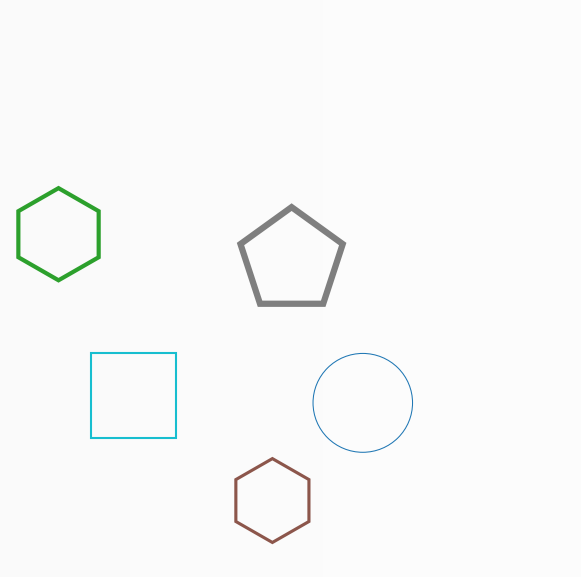[{"shape": "circle", "thickness": 0.5, "radius": 0.43, "center": [0.624, 0.302]}, {"shape": "hexagon", "thickness": 2, "radius": 0.4, "center": [0.101, 0.594]}, {"shape": "hexagon", "thickness": 1.5, "radius": 0.36, "center": [0.469, 0.132]}, {"shape": "pentagon", "thickness": 3, "radius": 0.46, "center": [0.502, 0.548]}, {"shape": "square", "thickness": 1, "radius": 0.37, "center": [0.23, 0.315]}]